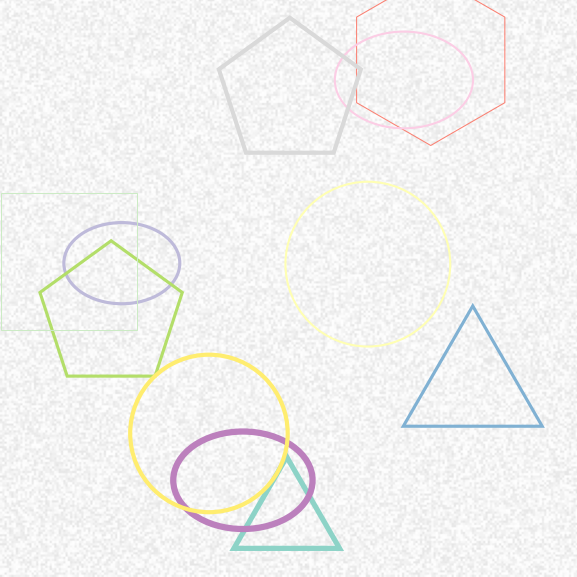[{"shape": "triangle", "thickness": 2.5, "radius": 0.53, "center": [0.496, 0.102]}, {"shape": "circle", "thickness": 1, "radius": 0.71, "center": [0.637, 0.542]}, {"shape": "oval", "thickness": 1.5, "radius": 0.5, "center": [0.211, 0.543]}, {"shape": "hexagon", "thickness": 0.5, "radius": 0.74, "center": [0.746, 0.895]}, {"shape": "triangle", "thickness": 1.5, "radius": 0.69, "center": [0.819, 0.33]}, {"shape": "pentagon", "thickness": 1.5, "radius": 0.65, "center": [0.192, 0.453]}, {"shape": "oval", "thickness": 1, "radius": 0.6, "center": [0.699, 0.861]}, {"shape": "pentagon", "thickness": 2, "radius": 0.65, "center": [0.502, 0.839]}, {"shape": "oval", "thickness": 3, "radius": 0.6, "center": [0.421, 0.168]}, {"shape": "square", "thickness": 0.5, "radius": 0.59, "center": [0.12, 0.546]}, {"shape": "circle", "thickness": 2, "radius": 0.68, "center": [0.362, 0.249]}]